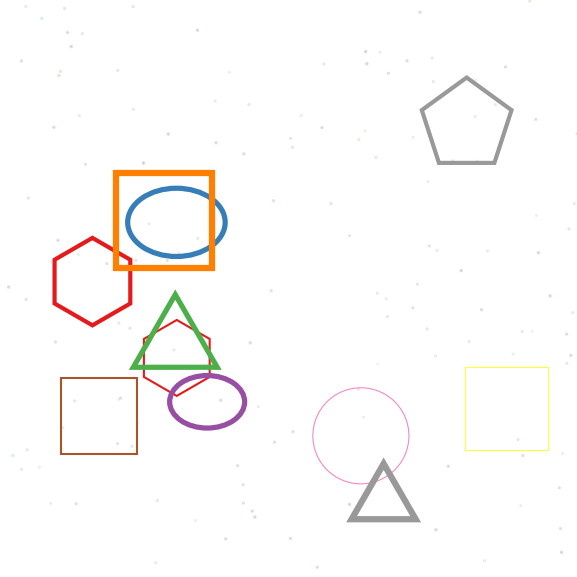[{"shape": "hexagon", "thickness": 2, "radius": 0.38, "center": [0.16, 0.511]}, {"shape": "hexagon", "thickness": 1, "radius": 0.33, "center": [0.306, 0.379]}, {"shape": "oval", "thickness": 2.5, "radius": 0.42, "center": [0.305, 0.614]}, {"shape": "triangle", "thickness": 2.5, "radius": 0.42, "center": [0.304, 0.405]}, {"shape": "oval", "thickness": 2.5, "radius": 0.32, "center": [0.359, 0.303]}, {"shape": "square", "thickness": 3, "radius": 0.41, "center": [0.284, 0.618]}, {"shape": "square", "thickness": 0.5, "radius": 0.36, "center": [0.877, 0.292]}, {"shape": "square", "thickness": 1, "radius": 0.33, "center": [0.171, 0.278]}, {"shape": "circle", "thickness": 0.5, "radius": 0.42, "center": [0.625, 0.244]}, {"shape": "triangle", "thickness": 3, "radius": 0.32, "center": [0.664, 0.132]}, {"shape": "pentagon", "thickness": 2, "radius": 0.41, "center": [0.808, 0.783]}]